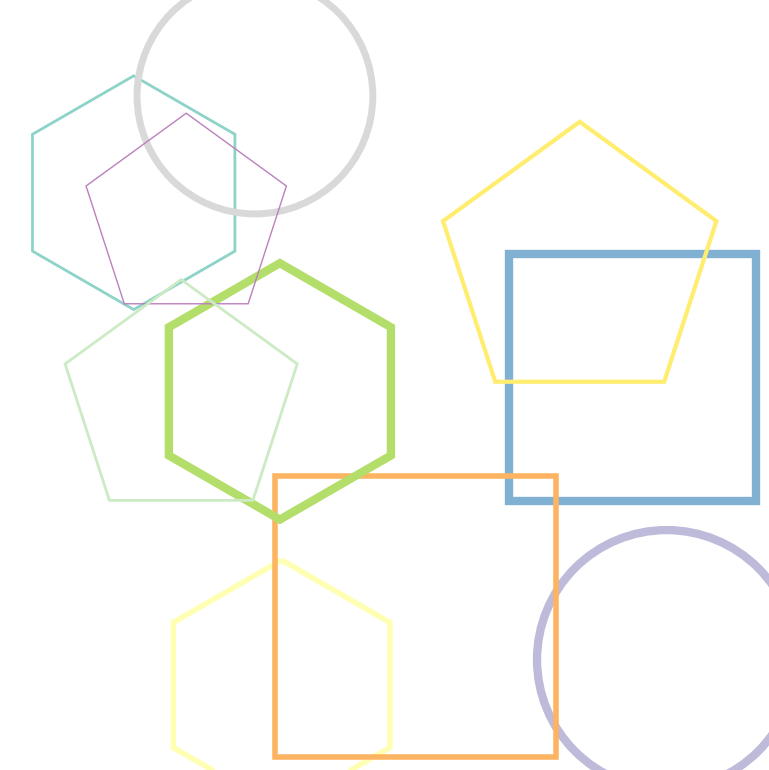[{"shape": "hexagon", "thickness": 1, "radius": 0.76, "center": [0.174, 0.75]}, {"shape": "hexagon", "thickness": 2, "radius": 0.81, "center": [0.366, 0.11]}, {"shape": "circle", "thickness": 3, "radius": 0.84, "center": [0.866, 0.143]}, {"shape": "square", "thickness": 3, "radius": 0.8, "center": [0.821, 0.509]}, {"shape": "square", "thickness": 2, "radius": 0.91, "center": [0.54, 0.199]}, {"shape": "hexagon", "thickness": 3, "radius": 0.83, "center": [0.363, 0.492]}, {"shape": "circle", "thickness": 2.5, "radius": 0.77, "center": [0.331, 0.875]}, {"shape": "pentagon", "thickness": 0.5, "radius": 0.68, "center": [0.242, 0.716]}, {"shape": "pentagon", "thickness": 1, "radius": 0.79, "center": [0.235, 0.478]}, {"shape": "pentagon", "thickness": 1.5, "radius": 0.93, "center": [0.753, 0.655]}]